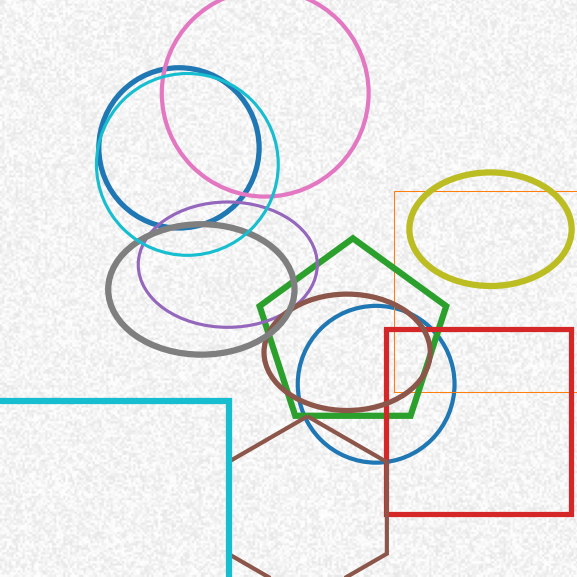[{"shape": "circle", "thickness": 2, "radius": 0.68, "center": [0.651, 0.334]}, {"shape": "circle", "thickness": 2.5, "radius": 0.69, "center": [0.31, 0.743]}, {"shape": "square", "thickness": 0.5, "radius": 0.87, "center": [0.856, 0.494]}, {"shape": "pentagon", "thickness": 3, "radius": 0.85, "center": [0.611, 0.417]}, {"shape": "square", "thickness": 2.5, "radius": 0.8, "center": [0.828, 0.269]}, {"shape": "oval", "thickness": 1.5, "radius": 0.78, "center": [0.394, 0.541]}, {"shape": "hexagon", "thickness": 2, "radius": 0.79, "center": [0.532, 0.12]}, {"shape": "oval", "thickness": 2.5, "radius": 0.72, "center": [0.601, 0.389]}, {"shape": "circle", "thickness": 2, "radius": 0.9, "center": [0.459, 0.838]}, {"shape": "oval", "thickness": 3, "radius": 0.81, "center": [0.349, 0.498]}, {"shape": "oval", "thickness": 3, "radius": 0.7, "center": [0.849, 0.602]}, {"shape": "square", "thickness": 3, "radius": 0.99, "center": [0.197, 0.106]}, {"shape": "circle", "thickness": 1.5, "radius": 0.79, "center": [0.324, 0.714]}]